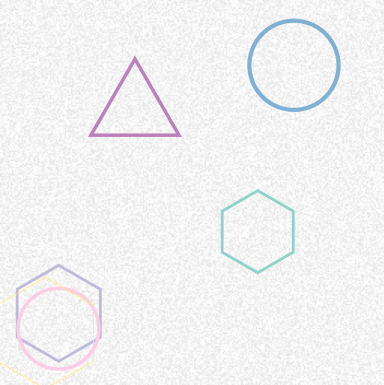[{"shape": "hexagon", "thickness": 2, "radius": 0.53, "center": [0.669, 0.398]}, {"shape": "hexagon", "thickness": 2, "radius": 0.62, "center": [0.153, 0.186]}, {"shape": "circle", "thickness": 3, "radius": 0.58, "center": [0.764, 0.83]}, {"shape": "circle", "thickness": 2.5, "radius": 0.52, "center": [0.152, 0.146]}, {"shape": "triangle", "thickness": 2.5, "radius": 0.66, "center": [0.351, 0.715]}, {"shape": "hexagon", "thickness": 0.5, "radius": 0.72, "center": [0.117, 0.135]}]